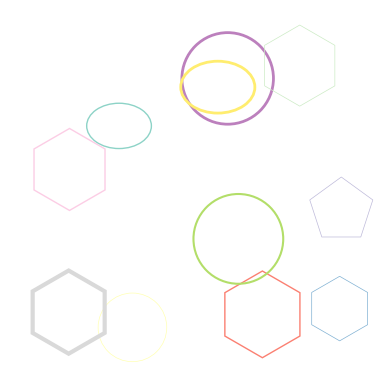[{"shape": "oval", "thickness": 1, "radius": 0.42, "center": [0.309, 0.673]}, {"shape": "circle", "thickness": 0.5, "radius": 0.45, "center": [0.344, 0.15]}, {"shape": "pentagon", "thickness": 0.5, "radius": 0.43, "center": [0.886, 0.454]}, {"shape": "hexagon", "thickness": 1, "radius": 0.56, "center": [0.682, 0.183]}, {"shape": "hexagon", "thickness": 0.5, "radius": 0.42, "center": [0.882, 0.199]}, {"shape": "circle", "thickness": 1.5, "radius": 0.58, "center": [0.619, 0.38]}, {"shape": "hexagon", "thickness": 1, "radius": 0.53, "center": [0.181, 0.56]}, {"shape": "hexagon", "thickness": 3, "radius": 0.54, "center": [0.178, 0.189]}, {"shape": "circle", "thickness": 2, "radius": 0.59, "center": [0.591, 0.796]}, {"shape": "hexagon", "thickness": 0.5, "radius": 0.53, "center": [0.779, 0.83]}, {"shape": "oval", "thickness": 2, "radius": 0.48, "center": [0.566, 0.774]}]